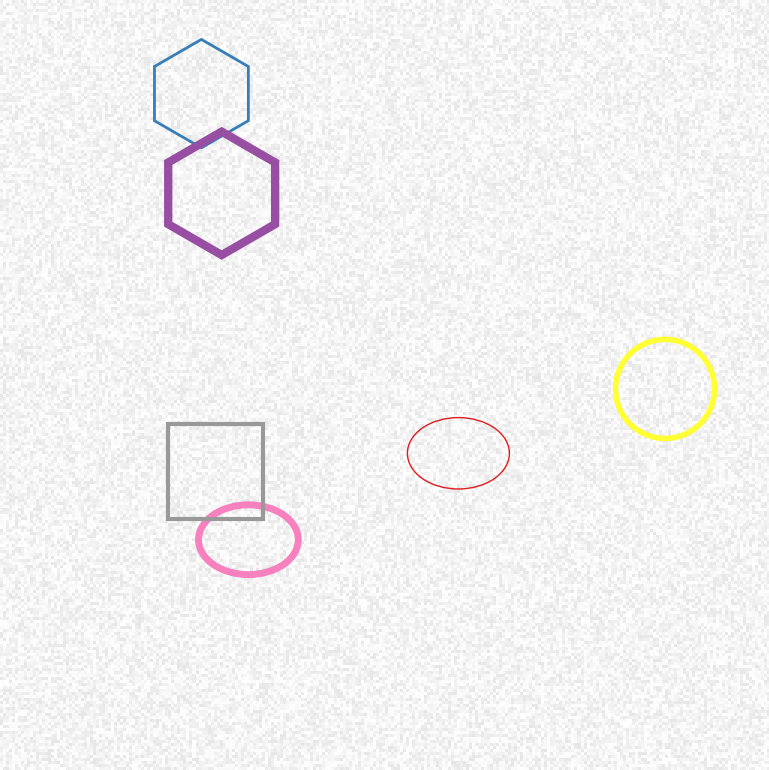[{"shape": "oval", "thickness": 0.5, "radius": 0.33, "center": [0.595, 0.411]}, {"shape": "hexagon", "thickness": 1, "radius": 0.35, "center": [0.262, 0.878]}, {"shape": "hexagon", "thickness": 3, "radius": 0.4, "center": [0.288, 0.749]}, {"shape": "circle", "thickness": 2, "radius": 0.32, "center": [0.864, 0.495]}, {"shape": "oval", "thickness": 2.5, "radius": 0.32, "center": [0.323, 0.299]}, {"shape": "square", "thickness": 1.5, "radius": 0.31, "center": [0.28, 0.388]}]